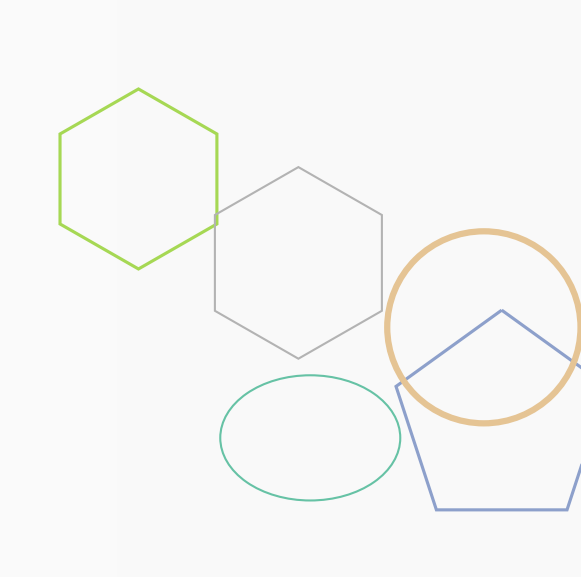[{"shape": "oval", "thickness": 1, "radius": 0.77, "center": [0.534, 0.241]}, {"shape": "pentagon", "thickness": 1.5, "radius": 0.96, "center": [0.863, 0.271]}, {"shape": "hexagon", "thickness": 1.5, "radius": 0.78, "center": [0.238, 0.689]}, {"shape": "circle", "thickness": 3, "radius": 0.83, "center": [0.832, 0.432]}, {"shape": "hexagon", "thickness": 1, "radius": 0.83, "center": [0.513, 0.544]}]